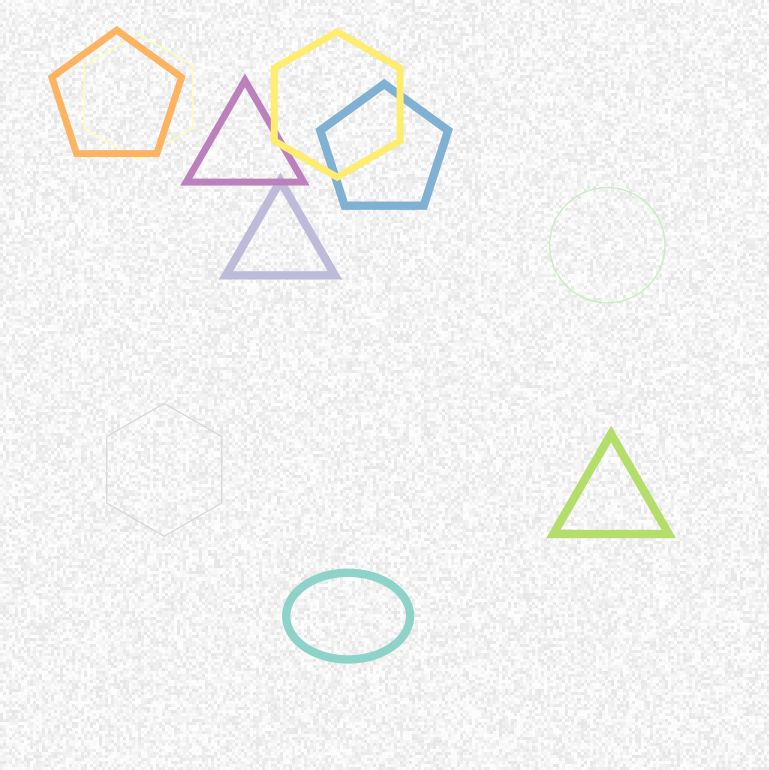[{"shape": "oval", "thickness": 3, "radius": 0.4, "center": [0.452, 0.2]}, {"shape": "hexagon", "thickness": 0.5, "radius": 0.41, "center": [0.18, 0.874]}, {"shape": "triangle", "thickness": 3, "radius": 0.41, "center": [0.364, 0.683]}, {"shape": "pentagon", "thickness": 3, "radius": 0.44, "center": [0.499, 0.804]}, {"shape": "pentagon", "thickness": 2.5, "radius": 0.44, "center": [0.152, 0.872]}, {"shape": "triangle", "thickness": 3, "radius": 0.43, "center": [0.794, 0.35]}, {"shape": "hexagon", "thickness": 0.5, "radius": 0.43, "center": [0.213, 0.39]}, {"shape": "triangle", "thickness": 2.5, "radius": 0.44, "center": [0.318, 0.808]}, {"shape": "circle", "thickness": 0.5, "radius": 0.37, "center": [0.789, 0.681]}, {"shape": "hexagon", "thickness": 2.5, "radius": 0.47, "center": [0.438, 0.864]}]